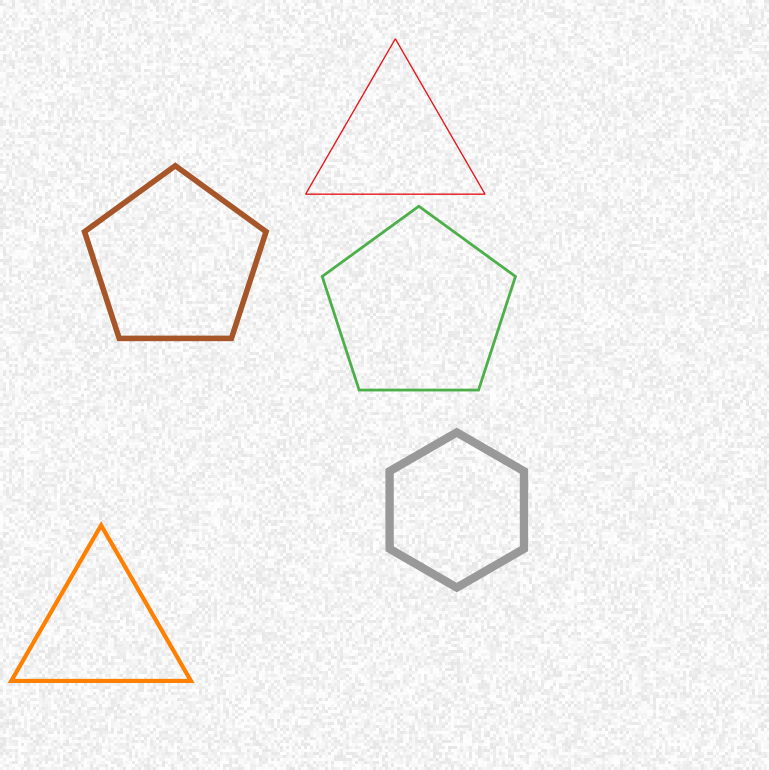[{"shape": "triangle", "thickness": 0.5, "radius": 0.67, "center": [0.513, 0.815]}, {"shape": "pentagon", "thickness": 1, "radius": 0.66, "center": [0.544, 0.6]}, {"shape": "triangle", "thickness": 1.5, "radius": 0.67, "center": [0.131, 0.183]}, {"shape": "pentagon", "thickness": 2, "radius": 0.62, "center": [0.228, 0.661]}, {"shape": "hexagon", "thickness": 3, "radius": 0.5, "center": [0.593, 0.338]}]